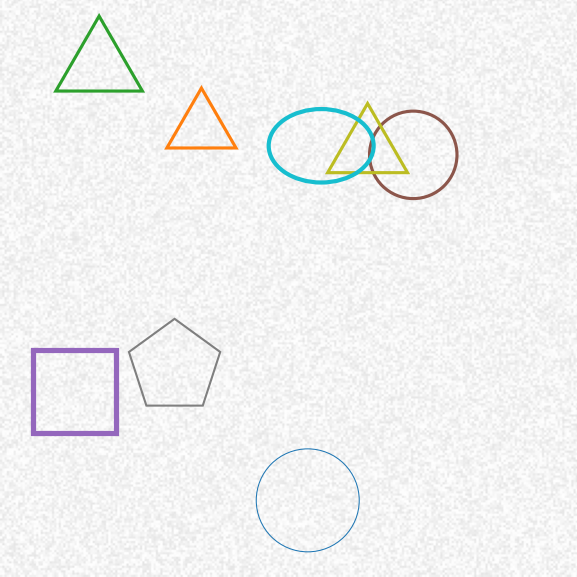[{"shape": "circle", "thickness": 0.5, "radius": 0.45, "center": [0.533, 0.133]}, {"shape": "triangle", "thickness": 1.5, "radius": 0.35, "center": [0.349, 0.777]}, {"shape": "triangle", "thickness": 1.5, "radius": 0.43, "center": [0.172, 0.885]}, {"shape": "square", "thickness": 2.5, "radius": 0.36, "center": [0.13, 0.322]}, {"shape": "circle", "thickness": 1.5, "radius": 0.38, "center": [0.716, 0.731]}, {"shape": "pentagon", "thickness": 1, "radius": 0.42, "center": [0.302, 0.364]}, {"shape": "triangle", "thickness": 1.5, "radius": 0.4, "center": [0.637, 0.74]}, {"shape": "oval", "thickness": 2, "radius": 0.45, "center": [0.556, 0.747]}]